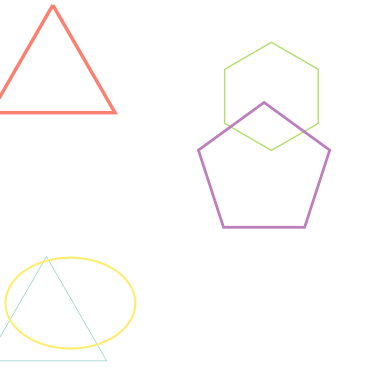[{"shape": "triangle", "thickness": 0.5, "radius": 0.9, "center": [0.121, 0.153]}, {"shape": "triangle", "thickness": 2.5, "radius": 0.93, "center": [0.137, 0.801]}, {"shape": "hexagon", "thickness": 1, "radius": 0.7, "center": [0.705, 0.75]}, {"shape": "pentagon", "thickness": 2, "radius": 0.9, "center": [0.686, 0.555]}, {"shape": "oval", "thickness": 1.5, "radius": 0.84, "center": [0.183, 0.213]}]